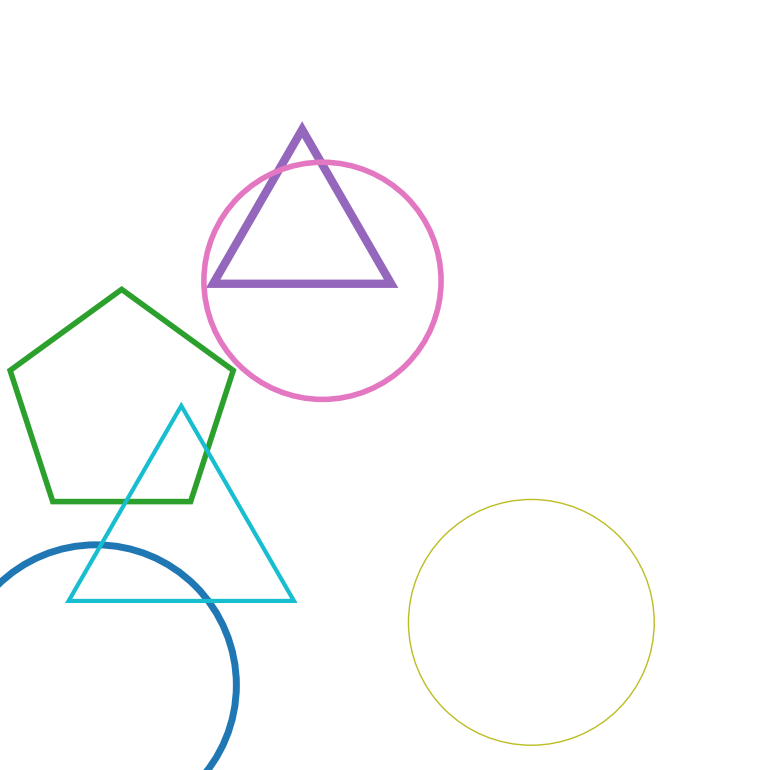[{"shape": "circle", "thickness": 2.5, "radius": 0.91, "center": [0.125, 0.11]}, {"shape": "pentagon", "thickness": 2, "radius": 0.76, "center": [0.158, 0.472]}, {"shape": "triangle", "thickness": 3, "radius": 0.67, "center": [0.392, 0.698]}, {"shape": "circle", "thickness": 2, "radius": 0.77, "center": [0.419, 0.635]}, {"shape": "circle", "thickness": 0.5, "radius": 0.8, "center": [0.69, 0.192]}, {"shape": "triangle", "thickness": 1.5, "radius": 0.84, "center": [0.235, 0.304]}]